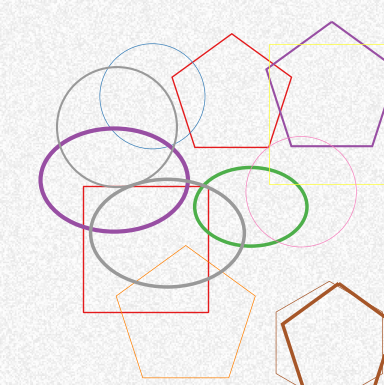[{"shape": "pentagon", "thickness": 1, "radius": 0.82, "center": [0.602, 0.749]}, {"shape": "square", "thickness": 1, "radius": 0.82, "center": [0.378, 0.353]}, {"shape": "circle", "thickness": 0.5, "radius": 0.68, "center": [0.396, 0.75]}, {"shape": "oval", "thickness": 2.5, "radius": 0.73, "center": [0.652, 0.463]}, {"shape": "pentagon", "thickness": 1.5, "radius": 0.89, "center": [0.862, 0.765]}, {"shape": "oval", "thickness": 3, "radius": 0.96, "center": [0.297, 0.532]}, {"shape": "pentagon", "thickness": 0.5, "radius": 0.95, "center": [0.482, 0.172]}, {"shape": "square", "thickness": 0.5, "radius": 0.91, "center": [0.881, 0.705]}, {"shape": "hexagon", "thickness": 0.5, "radius": 0.8, "center": [0.855, 0.11]}, {"shape": "pentagon", "thickness": 2.5, "radius": 0.77, "center": [0.88, 0.111]}, {"shape": "circle", "thickness": 0.5, "radius": 0.72, "center": [0.782, 0.502]}, {"shape": "oval", "thickness": 2.5, "radius": 1.0, "center": [0.435, 0.394]}, {"shape": "circle", "thickness": 1.5, "radius": 0.78, "center": [0.304, 0.67]}]